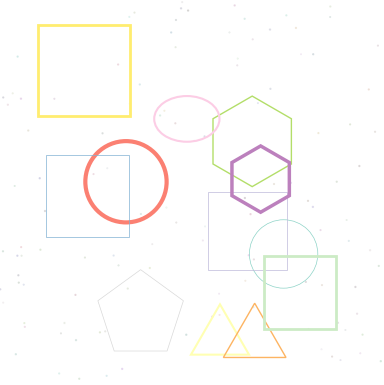[{"shape": "circle", "thickness": 0.5, "radius": 0.44, "center": [0.737, 0.34]}, {"shape": "triangle", "thickness": 1.5, "radius": 0.44, "center": [0.571, 0.122]}, {"shape": "square", "thickness": 0.5, "radius": 0.51, "center": [0.642, 0.4]}, {"shape": "circle", "thickness": 3, "radius": 0.53, "center": [0.327, 0.528]}, {"shape": "square", "thickness": 0.5, "radius": 0.54, "center": [0.227, 0.49]}, {"shape": "triangle", "thickness": 1, "radius": 0.47, "center": [0.662, 0.118]}, {"shape": "hexagon", "thickness": 1, "radius": 0.59, "center": [0.655, 0.633]}, {"shape": "oval", "thickness": 1.5, "radius": 0.42, "center": [0.485, 0.691]}, {"shape": "pentagon", "thickness": 0.5, "radius": 0.58, "center": [0.365, 0.183]}, {"shape": "hexagon", "thickness": 2.5, "radius": 0.43, "center": [0.677, 0.535]}, {"shape": "square", "thickness": 2, "radius": 0.47, "center": [0.78, 0.24]}, {"shape": "square", "thickness": 2, "radius": 0.59, "center": [0.218, 0.816]}]